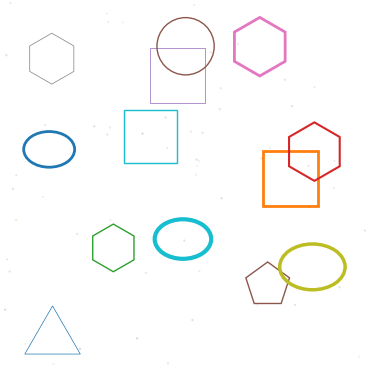[{"shape": "triangle", "thickness": 0.5, "radius": 0.42, "center": [0.136, 0.122]}, {"shape": "oval", "thickness": 2, "radius": 0.33, "center": [0.128, 0.612]}, {"shape": "square", "thickness": 2, "radius": 0.36, "center": [0.755, 0.535]}, {"shape": "hexagon", "thickness": 1, "radius": 0.31, "center": [0.294, 0.356]}, {"shape": "hexagon", "thickness": 1.5, "radius": 0.38, "center": [0.817, 0.606]}, {"shape": "square", "thickness": 0.5, "radius": 0.36, "center": [0.461, 0.803]}, {"shape": "circle", "thickness": 1, "radius": 0.37, "center": [0.482, 0.88]}, {"shape": "pentagon", "thickness": 1, "radius": 0.3, "center": [0.695, 0.26]}, {"shape": "hexagon", "thickness": 2, "radius": 0.38, "center": [0.675, 0.879]}, {"shape": "hexagon", "thickness": 0.5, "radius": 0.33, "center": [0.135, 0.848]}, {"shape": "oval", "thickness": 2.5, "radius": 0.42, "center": [0.811, 0.307]}, {"shape": "square", "thickness": 1, "radius": 0.35, "center": [0.391, 0.644]}, {"shape": "oval", "thickness": 3, "radius": 0.37, "center": [0.475, 0.379]}]